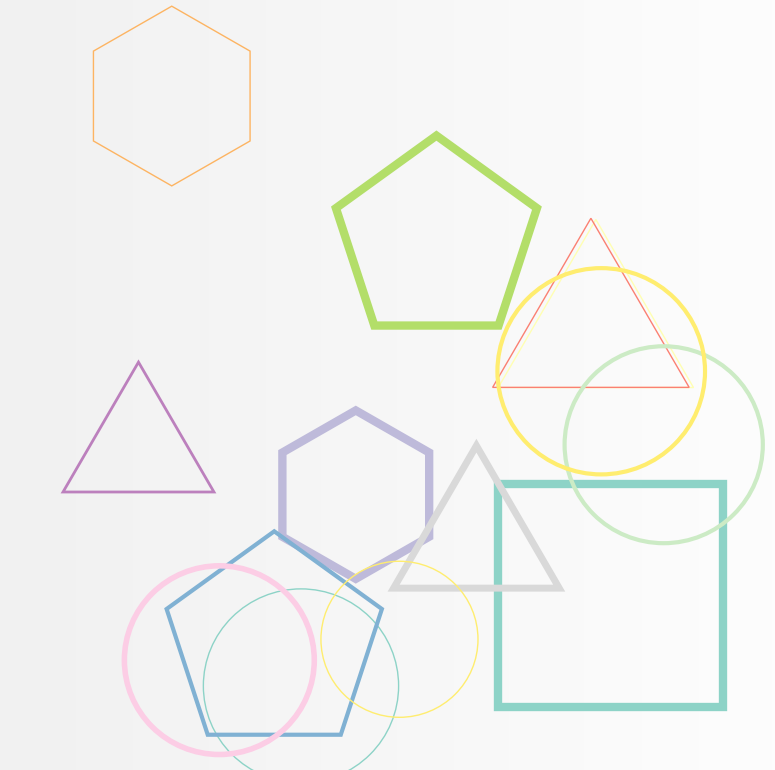[{"shape": "square", "thickness": 3, "radius": 0.72, "center": [0.787, 0.226]}, {"shape": "circle", "thickness": 0.5, "radius": 0.63, "center": [0.388, 0.109]}, {"shape": "triangle", "thickness": 0.5, "radius": 0.73, "center": [0.769, 0.569]}, {"shape": "hexagon", "thickness": 3, "radius": 0.55, "center": [0.459, 0.358]}, {"shape": "triangle", "thickness": 0.5, "radius": 0.73, "center": [0.762, 0.57]}, {"shape": "pentagon", "thickness": 1.5, "radius": 0.73, "center": [0.354, 0.164]}, {"shape": "hexagon", "thickness": 0.5, "radius": 0.58, "center": [0.222, 0.875]}, {"shape": "pentagon", "thickness": 3, "radius": 0.68, "center": [0.563, 0.688]}, {"shape": "circle", "thickness": 2, "radius": 0.61, "center": [0.283, 0.143]}, {"shape": "triangle", "thickness": 2.5, "radius": 0.62, "center": [0.615, 0.298]}, {"shape": "triangle", "thickness": 1, "radius": 0.56, "center": [0.179, 0.417]}, {"shape": "circle", "thickness": 1.5, "radius": 0.64, "center": [0.856, 0.422]}, {"shape": "circle", "thickness": 1.5, "radius": 0.67, "center": [0.776, 0.518]}, {"shape": "circle", "thickness": 0.5, "radius": 0.51, "center": [0.515, 0.17]}]